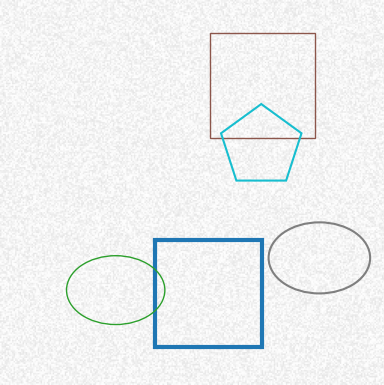[{"shape": "square", "thickness": 3, "radius": 0.69, "center": [0.543, 0.237]}, {"shape": "oval", "thickness": 1, "radius": 0.64, "center": [0.3, 0.246]}, {"shape": "square", "thickness": 1, "radius": 0.68, "center": [0.682, 0.779]}, {"shape": "oval", "thickness": 1.5, "radius": 0.66, "center": [0.83, 0.33]}, {"shape": "pentagon", "thickness": 1.5, "radius": 0.55, "center": [0.679, 0.62]}]